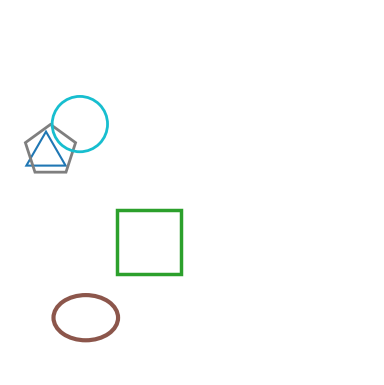[{"shape": "triangle", "thickness": 1.5, "radius": 0.29, "center": [0.119, 0.599]}, {"shape": "square", "thickness": 2.5, "radius": 0.41, "center": [0.386, 0.371]}, {"shape": "oval", "thickness": 3, "radius": 0.42, "center": [0.223, 0.175]}, {"shape": "pentagon", "thickness": 2, "radius": 0.34, "center": [0.131, 0.608]}, {"shape": "circle", "thickness": 2, "radius": 0.36, "center": [0.207, 0.678]}]